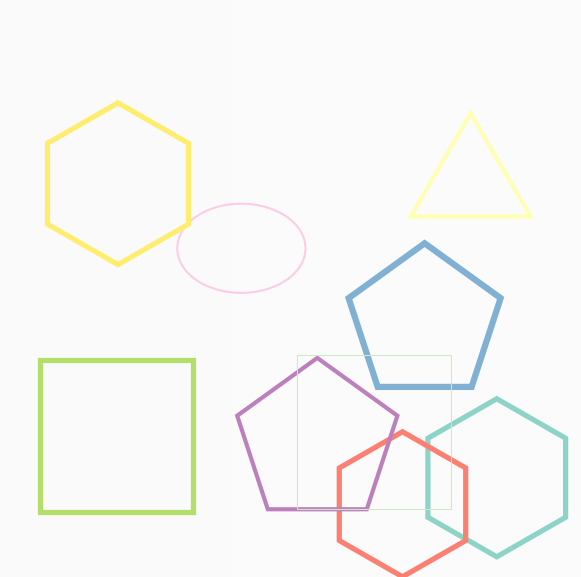[{"shape": "hexagon", "thickness": 2.5, "radius": 0.68, "center": [0.855, 0.172]}, {"shape": "triangle", "thickness": 2, "radius": 0.6, "center": [0.81, 0.684]}, {"shape": "hexagon", "thickness": 2.5, "radius": 0.63, "center": [0.692, 0.126]}, {"shape": "pentagon", "thickness": 3, "radius": 0.69, "center": [0.731, 0.44]}, {"shape": "square", "thickness": 2.5, "radius": 0.66, "center": [0.201, 0.244]}, {"shape": "oval", "thickness": 1, "radius": 0.55, "center": [0.415, 0.569]}, {"shape": "pentagon", "thickness": 2, "radius": 0.72, "center": [0.546, 0.234]}, {"shape": "square", "thickness": 0.5, "radius": 0.66, "center": [0.644, 0.251]}, {"shape": "hexagon", "thickness": 2.5, "radius": 0.7, "center": [0.203, 0.681]}]